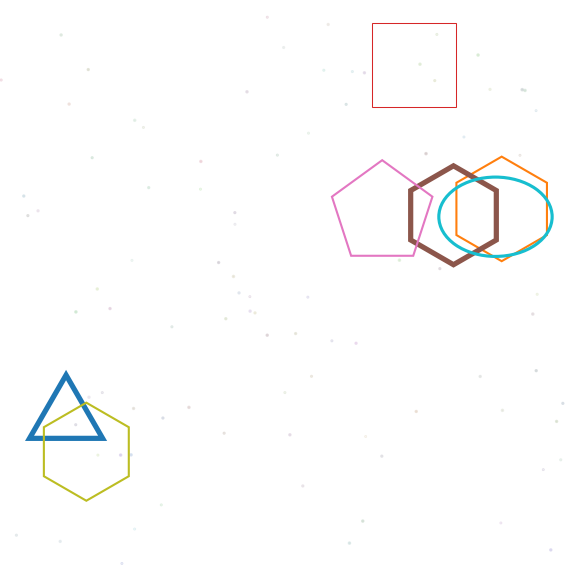[{"shape": "triangle", "thickness": 2.5, "radius": 0.37, "center": [0.114, 0.277]}, {"shape": "hexagon", "thickness": 1, "radius": 0.45, "center": [0.869, 0.637]}, {"shape": "square", "thickness": 0.5, "radius": 0.36, "center": [0.717, 0.887]}, {"shape": "hexagon", "thickness": 2.5, "radius": 0.43, "center": [0.785, 0.626]}, {"shape": "pentagon", "thickness": 1, "radius": 0.46, "center": [0.662, 0.63]}, {"shape": "hexagon", "thickness": 1, "radius": 0.42, "center": [0.149, 0.217]}, {"shape": "oval", "thickness": 1.5, "radius": 0.49, "center": [0.858, 0.624]}]